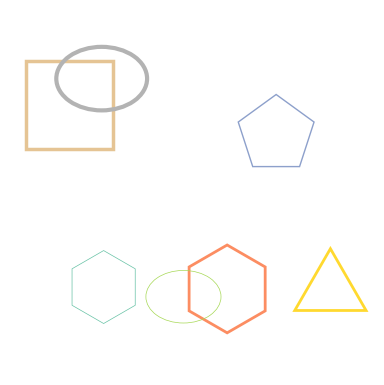[{"shape": "hexagon", "thickness": 0.5, "radius": 0.47, "center": [0.269, 0.254]}, {"shape": "hexagon", "thickness": 2, "radius": 0.57, "center": [0.59, 0.25]}, {"shape": "pentagon", "thickness": 1, "radius": 0.52, "center": [0.717, 0.651]}, {"shape": "oval", "thickness": 0.5, "radius": 0.49, "center": [0.476, 0.229]}, {"shape": "triangle", "thickness": 2, "radius": 0.53, "center": [0.858, 0.247]}, {"shape": "square", "thickness": 2.5, "radius": 0.57, "center": [0.18, 0.727]}, {"shape": "oval", "thickness": 3, "radius": 0.59, "center": [0.264, 0.796]}]